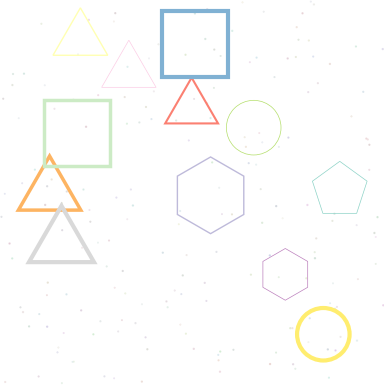[{"shape": "pentagon", "thickness": 0.5, "radius": 0.37, "center": [0.883, 0.506]}, {"shape": "triangle", "thickness": 1, "radius": 0.41, "center": [0.209, 0.897]}, {"shape": "hexagon", "thickness": 1, "radius": 0.5, "center": [0.547, 0.493]}, {"shape": "triangle", "thickness": 1.5, "radius": 0.4, "center": [0.498, 0.719]}, {"shape": "square", "thickness": 3, "radius": 0.43, "center": [0.506, 0.886]}, {"shape": "triangle", "thickness": 2.5, "radius": 0.47, "center": [0.129, 0.501]}, {"shape": "circle", "thickness": 0.5, "radius": 0.35, "center": [0.659, 0.668]}, {"shape": "triangle", "thickness": 0.5, "radius": 0.41, "center": [0.335, 0.814]}, {"shape": "triangle", "thickness": 3, "radius": 0.49, "center": [0.16, 0.368]}, {"shape": "hexagon", "thickness": 0.5, "radius": 0.34, "center": [0.741, 0.287]}, {"shape": "square", "thickness": 2.5, "radius": 0.43, "center": [0.199, 0.654]}, {"shape": "circle", "thickness": 3, "radius": 0.34, "center": [0.84, 0.132]}]